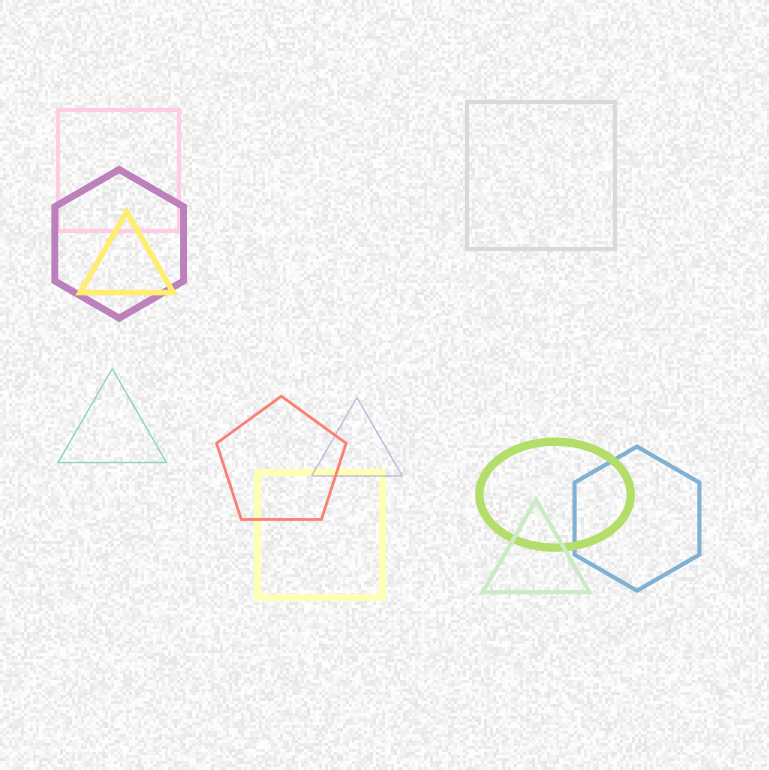[{"shape": "triangle", "thickness": 0.5, "radius": 0.41, "center": [0.146, 0.44]}, {"shape": "square", "thickness": 2.5, "radius": 0.4, "center": [0.415, 0.306]}, {"shape": "triangle", "thickness": 0.5, "radius": 0.34, "center": [0.464, 0.416]}, {"shape": "pentagon", "thickness": 1, "radius": 0.44, "center": [0.365, 0.397]}, {"shape": "hexagon", "thickness": 1.5, "radius": 0.47, "center": [0.827, 0.326]}, {"shape": "oval", "thickness": 3, "radius": 0.49, "center": [0.721, 0.358]}, {"shape": "square", "thickness": 1.5, "radius": 0.39, "center": [0.154, 0.778]}, {"shape": "square", "thickness": 1.5, "radius": 0.48, "center": [0.702, 0.772]}, {"shape": "hexagon", "thickness": 2.5, "radius": 0.48, "center": [0.155, 0.683]}, {"shape": "triangle", "thickness": 1.5, "radius": 0.4, "center": [0.696, 0.271]}, {"shape": "triangle", "thickness": 2, "radius": 0.35, "center": [0.165, 0.655]}]